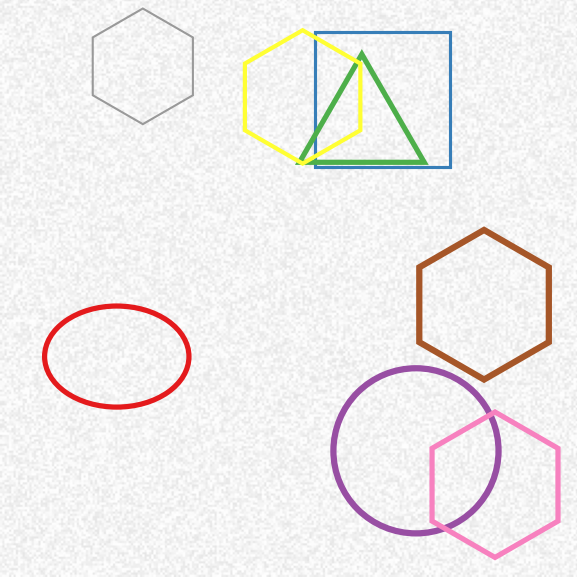[{"shape": "oval", "thickness": 2.5, "radius": 0.62, "center": [0.202, 0.382]}, {"shape": "square", "thickness": 1.5, "radius": 0.59, "center": [0.663, 0.826]}, {"shape": "triangle", "thickness": 2.5, "radius": 0.62, "center": [0.627, 0.78]}, {"shape": "circle", "thickness": 3, "radius": 0.71, "center": [0.72, 0.218]}, {"shape": "hexagon", "thickness": 2, "radius": 0.58, "center": [0.524, 0.831]}, {"shape": "hexagon", "thickness": 3, "radius": 0.65, "center": [0.838, 0.471]}, {"shape": "hexagon", "thickness": 2.5, "radius": 0.63, "center": [0.857, 0.16]}, {"shape": "hexagon", "thickness": 1, "radius": 0.5, "center": [0.247, 0.884]}]